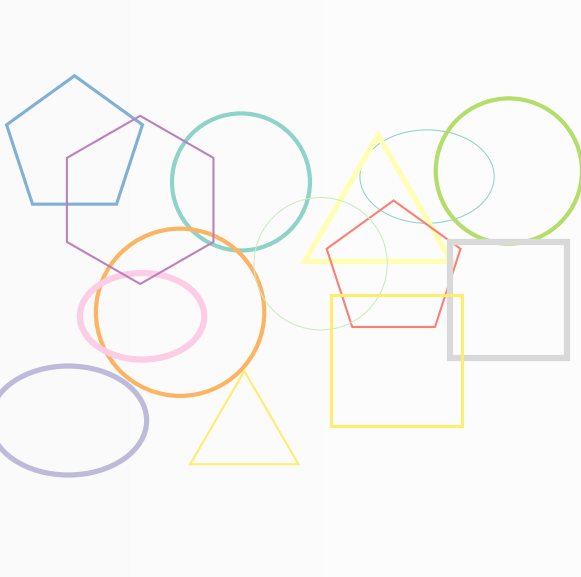[{"shape": "oval", "thickness": 0.5, "radius": 0.58, "center": [0.735, 0.693]}, {"shape": "circle", "thickness": 2, "radius": 0.59, "center": [0.415, 0.684]}, {"shape": "triangle", "thickness": 2.5, "radius": 0.73, "center": [0.65, 0.619]}, {"shape": "oval", "thickness": 2.5, "radius": 0.67, "center": [0.117, 0.271]}, {"shape": "pentagon", "thickness": 1, "radius": 0.61, "center": [0.677, 0.531]}, {"shape": "pentagon", "thickness": 1.5, "radius": 0.61, "center": [0.128, 0.745]}, {"shape": "circle", "thickness": 2, "radius": 0.72, "center": [0.31, 0.458]}, {"shape": "circle", "thickness": 2, "radius": 0.63, "center": [0.875, 0.703]}, {"shape": "oval", "thickness": 3, "radius": 0.54, "center": [0.244, 0.451]}, {"shape": "square", "thickness": 3, "radius": 0.5, "center": [0.875, 0.48]}, {"shape": "hexagon", "thickness": 1, "radius": 0.73, "center": [0.241, 0.653]}, {"shape": "circle", "thickness": 0.5, "radius": 0.57, "center": [0.552, 0.542]}, {"shape": "triangle", "thickness": 1, "radius": 0.54, "center": [0.42, 0.249]}, {"shape": "square", "thickness": 1.5, "radius": 0.57, "center": [0.682, 0.375]}]